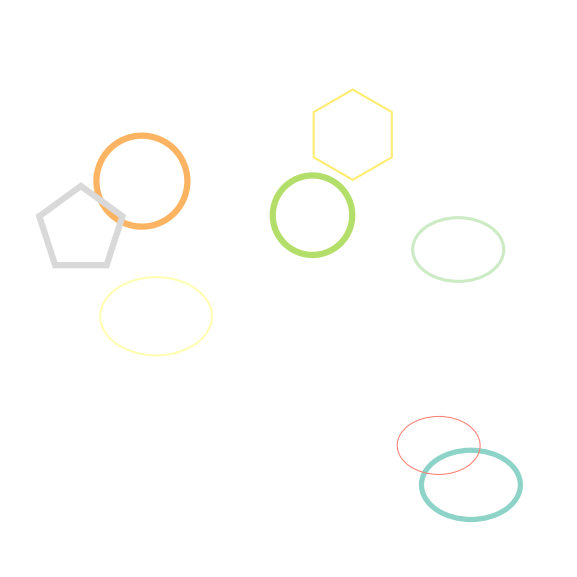[{"shape": "oval", "thickness": 2.5, "radius": 0.43, "center": [0.815, 0.16]}, {"shape": "oval", "thickness": 1, "radius": 0.48, "center": [0.27, 0.451]}, {"shape": "oval", "thickness": 0.5, "radius": 0.36, "center": [0.76, 0.228]}, {"shape": "circle", "thickness": 3, "radius": 0.39, "center": [0.246, 0.685]}, {"shape": "circle", "thickness": 3, "radius": 0.34, "center": [0.541, 0.626]}, {"shape": "pentagon", "thickness": 3, "radius": 0.38, "center": [0.14, 0.601]}, {"shape": "oval", "thickness": 1.5, "radius": 0.39, "center": [0.793, 0.567]}, {"shape": "hexagon", "thickness": 1, "radius": 0.39, "center": [0.611, 0.766]}]